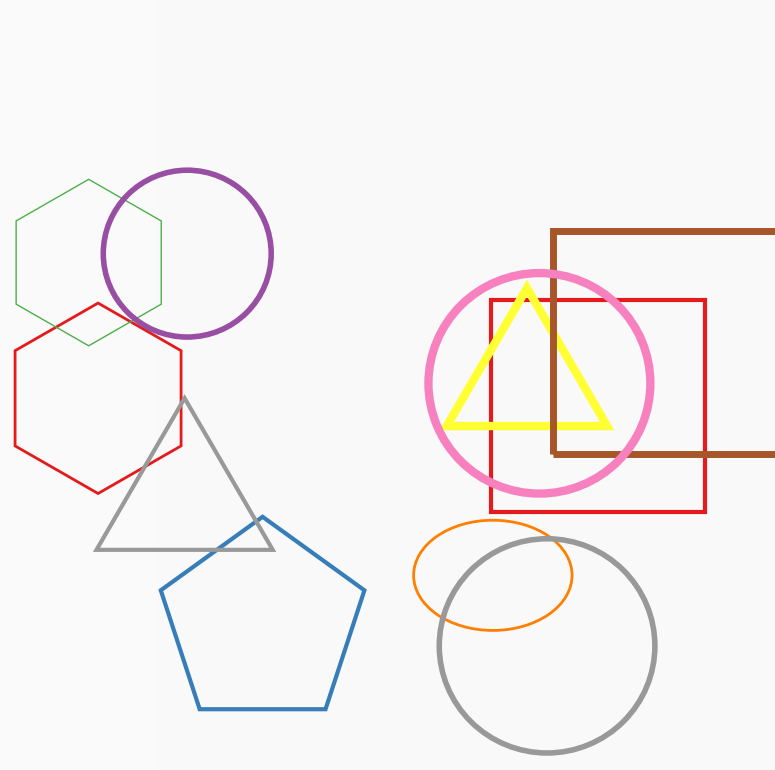[{"shape": "hexagon", "thickness": 1, "radius": 0.62, "center": [0.127, 0.483]}, {"shape": "square", "thickness": 1.5, "radius": 0.69, "center": [0.772, 0.472]}, {"shape": "pentagon", "thickness": 1.5, "radius": 0.69, "center": [0.339, 0.191]}, {"shape": "hexagon", "thickness": 0.5, "radius": 0.54, "center": [0.114, 0.659]}, {"shape": "circle", "thickness": 2, "radius": 0.54, "center": [0.242, 0.671]}, {"shape": "oval", "thickness": 1, "radius": 0.51, "center": [0.636, 0.253]}, {"shape": "triangle", "thickness": 3, "radius": 0.6, "center": [0.68, 0.506]}, {"shape": "square", "thickness": 2.5, "radius": 0.72, "center": [0.858, 0.555]}, {"shape": "circle", "thickness": 3, "radius": 0.72, "center": [0.696, 0.502]}, {"shape": "circle", "thickness": 2, "radius": 0.7, "center": [0.706, 0.161]}, {"shape": "triangle", "thickness": 1.5, "radius": 0.66, "center": [0.238, 0.352]}]